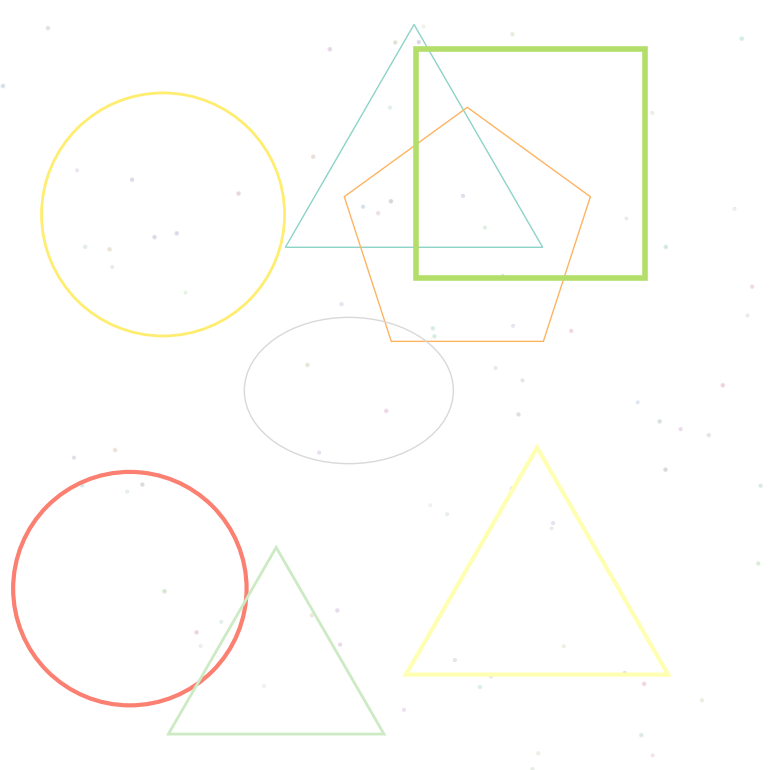[{"shape": "triangle", "thickness": 0.5, "radius": 0.96, "center": [0.538, 0.775]}, {"shape": "triangle", "thickness": 1.5, "radius": 0.98, "center": [0.697, 0.222]}, {"shape": "circle", "thickness": 1.5, "radius": 0.76, "center": [0.169, 0.236]}, {"shape": "pentagon", "thickness": 0.5, "radius": 0.84, "center": [0.607, 0.693]}, {"shape": "square", "thickness": 2, "radius": 0.74, "center": [0.689, 0.788]}, {"shape": "oval", "thickness": 0.5, "radius": 0.68, "center": [0.453, 0.493]}, {"shape": "triangle", "thickness": 1, "radius": 0.81, "center": [0.359, 0.127]}, {"shape": "circle", "thickness": 1, "radius": 0.79, "center": [0.212, 0.721]}]